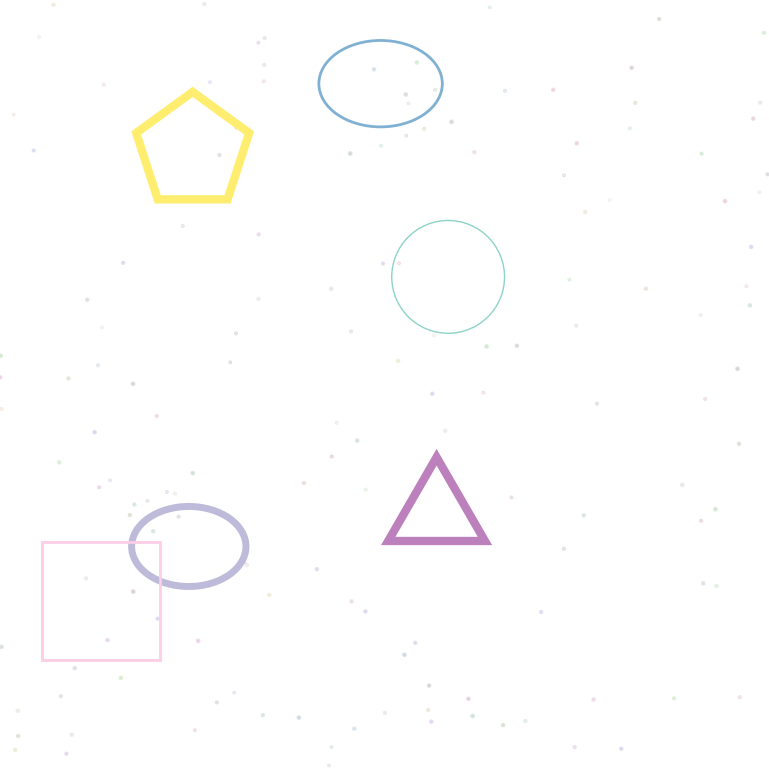[{"shape": "circle", "thickness": 0.5, "radius": 0.37, "center": [0.582, 0.64]}, {"shape": "oval", "thickness": 2.5, "radius": 0.37, "center": [0.245, 0.29]}, {"shape": "oval", "thickness": 1, "radius": 0.4, "center": [0.494, 0.891]}, {"shape": "square", "thickness": 1, "radius": 0.38, "center": [0.131, 0.219]}, {"shape": "triangle", "thickness": 3, "radius": 0.36, "center": [0.567, 0.334]}, {"shape": "pentagon", "thickness": 3, "radius": 0.39, "center": [0.25, 0.804]}]